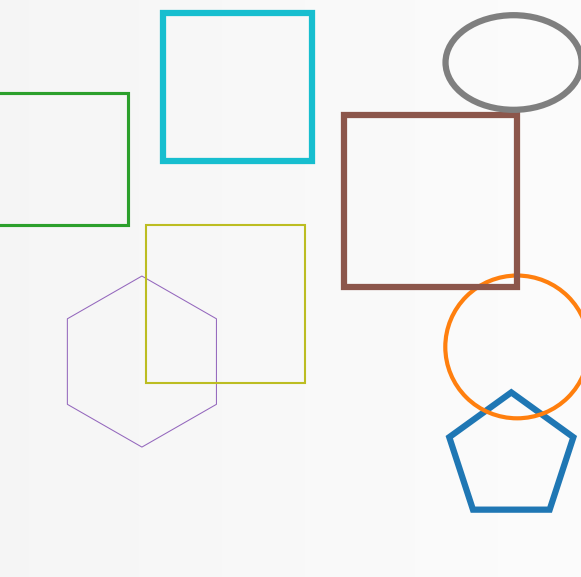[{"shape": "pentagon", "thickness": 3, "radius": 0.56, "center": [0.88, 0.207]}, {"shape": "circle", "thickness": 2, "radius": 0.62, "center": [0.89, 0.398]}, {"shape": "square", "thickness": 1.5, "radius": 0.57, "center": [0.106, 0.724]}, {"shape": "hexagon", "thickness": 0.5, "radius": 0.74, "center": [0.244, 0.373]}, {"shape": "square", "thickness": 3, "radius": 0.75, "center": [0.74, 0.651]}, {"shape": "oval", "thickness": 3, "radius": 0.59, "center": [0.884, 0.891]}, {"shape": "square", "thickness": 1, "radius": 0.68, "center": [0.388, 0.473]}, {"shape": "square", "thickness": 3, "radius": 0.64, "center": [0.408, 0.848]}]